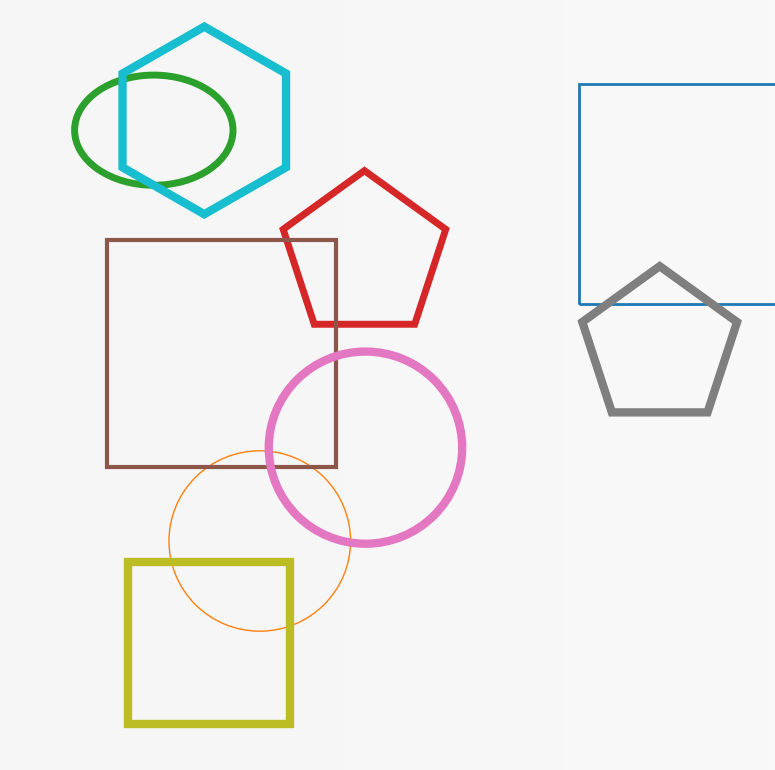[{"shape": "square", "thickness": 1, "radius": 0.71, "center": [0.89, 0.748]}, {"shape": "circle", "thickness": 0.5, "radius": 0.59, "center": [0.335, 0.297]}, {"shape": "oval", "thickness": 2.5, "radius": 0.51, "center": [0.198, 0.831]}, {"shape": "pentagon", "thickness": 2.5, "radius": 0.55, "center": [0.47, 0.668]}, {"shape": "square", "thickness": 1.5, "radius": 0.74, "center": [0.286, 0.541]}, {"shape": "circle", "thickness": 3, "radius": 0.62, "center": [0.472, 0.419]}, {"shape": "pentagon", "thickness": 3, "radius": 0.52, "center": [0.851, 0.549]}, {"shape": "square", "thickness": 3, "radius": 0.52, "center": [0.269, 0.165]}, {"shape": "hexagon", "thickness": 3, "radius": 0.61, "center": [0.264, 0.844]}]